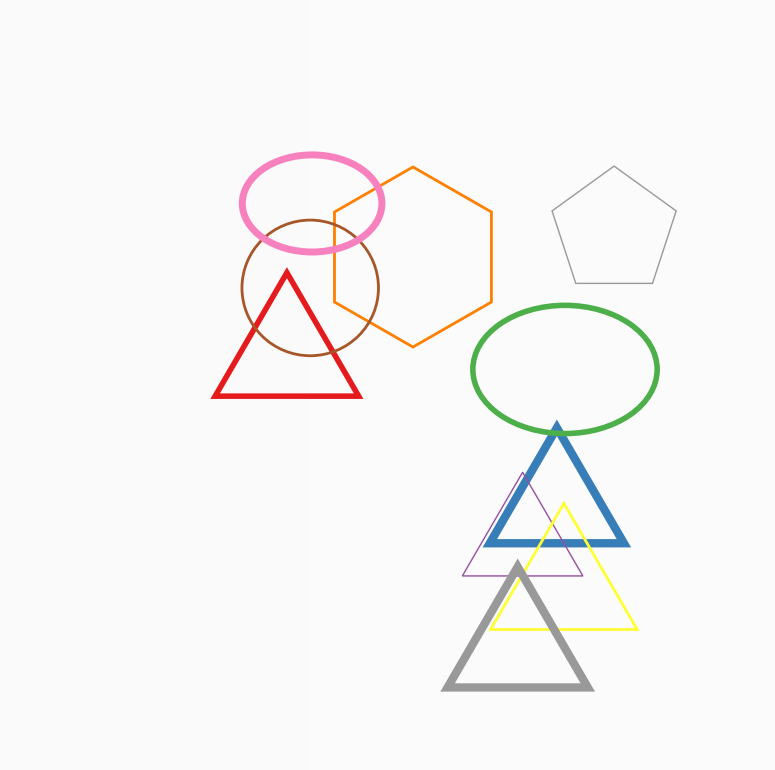[{"shape": "triangle", "thickness": 2, "radius": 0.53, "center": [0.37, 0.539]}, {"shape": "triangle", "thickness": 3, "radius": 0.5, "center": [0.719, 0.344]}, {"shape": "oval", "thickness": 2, "radius": 0.59, "center": [0.729, 0.52]}, {"shape": "triangle", "thickness": 0.5, "radius": 0.45, "center": [0.674, 0.297]}, {"shape": "hexagon", "thickness": 1, "radius": 0.58, "center": [0.533, 0.666]}, {"shape": "triangle", "thickness": 1, "radius": 0.55, "center": [0.728, 0.237]}, {"shape": "circle", "thickness": 1, "radius": 0.44, "center": [0.4, 0.626]}, {"shape": "oval", "thickness": 2.5, "radius": 0.45, "center": [0.403, 0.736]}, {"shape": "pentagon", "thickness": 0.5, "radius": 0.42, "center": [0.792, 0.7]}, {"shape": "triangle", "thickness": 3, "radius": 0.52, "center": [0.668, 0.159]}]